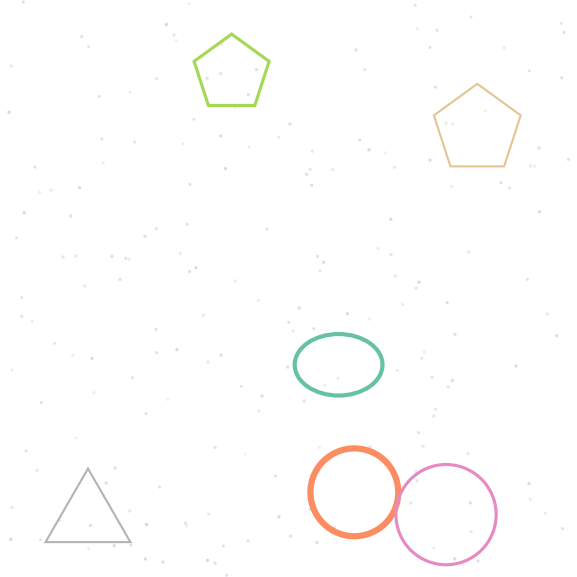[{"shape": "oval", "thickness": 2, "radius": 0.38, "center": [0.586, 0.367]}, {"shape": "circle", "thickness": 3, "radius": 0.38, "center": [0.614, 0.147]}, {"shape": "circle", "thickness": 1.5, "radius": 0.43, "center": [0.772, 0.108]}, {"shape": "pentagon", "thickness": 1.5, "radius": 0.34, "center": [0.401, 0.872]}, {"shape": "pentagon", "thickness": 1, "radius": 0.4, "center": [0.826, 0.775]}, {"shape": "triangle", "thickness": 1, "radius": 0.42, "center": [0.152, 0.103]}]